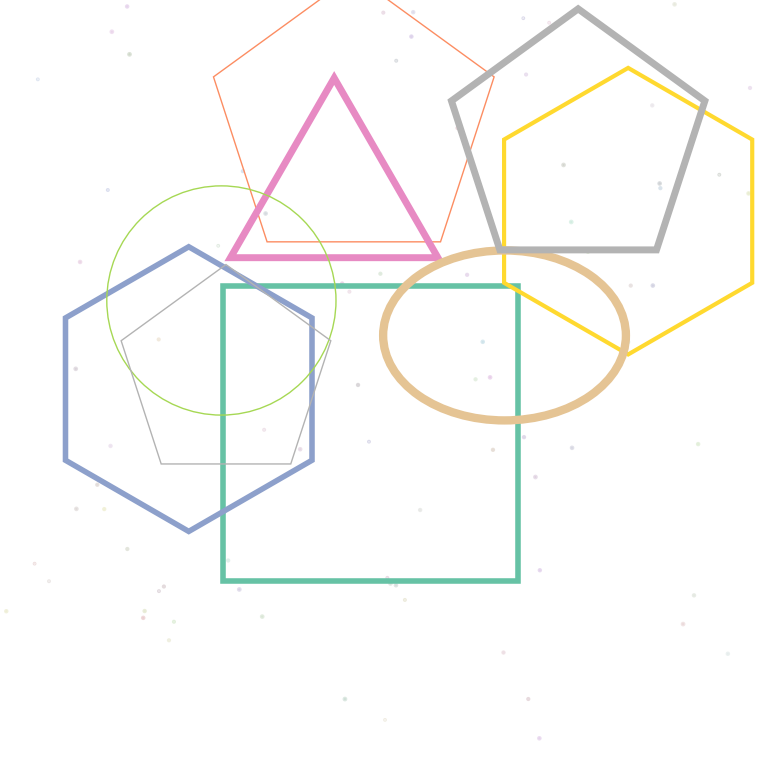[{"shape": "square", "thickness": 2, "radius": 0.96, "center": [0.481, 0.437]}, {"shape": "pentagon", "thickness": 0.5, "radius": 0.96, "center": [0.459, 0.841]}, {"shape": "hexagon", "thickness": 2, "radius": 0.92, "center": [0.245, 0.495]}, {"shape": "triangle", "thickness": 2.5, "radius": 0.78, "center": [0.434, 0.743]}, {"shape": "circle", "thickness": 0.5, "radius": 0.74, "center": [0.288, 0.61]}, {"shape": "hexagon", "thickness": 1.5, "radius": 0.93, "center": [0.816, 0.726]}, {"shape": "oval", "thickness": 3, "radius": 0.79, "center": [0.655, 0.564]}, {"shape": "pentagon", "thickness": 2.5, "radius": 0.87, "center": [0.751, 0.815]}, {"shape": "pentagon", "thickness": 0.5, "radius": 0.72, "center": [0.293, 0.513]}]